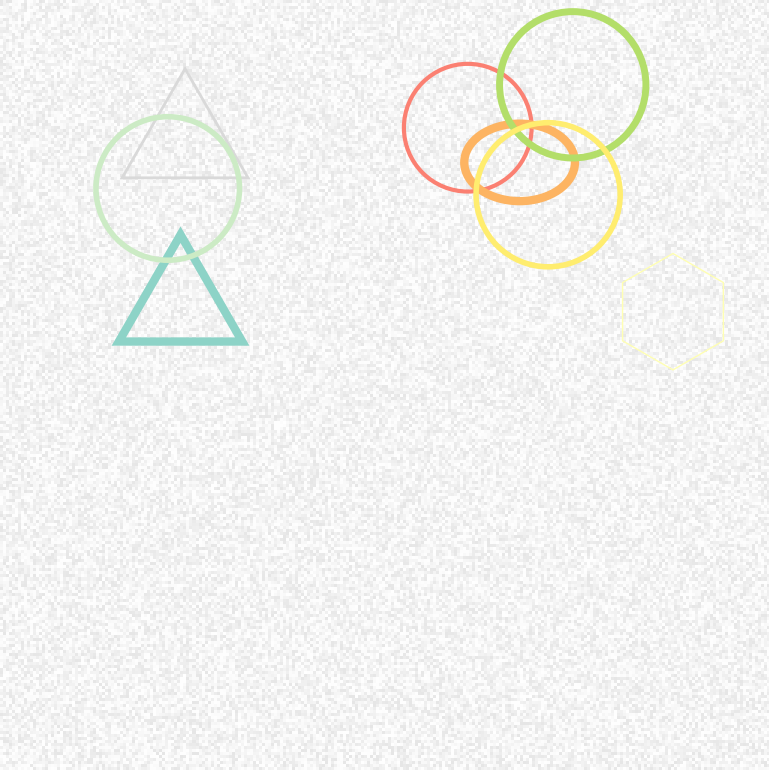[{"shape": "triangle", "thickness": 3, "radius": 0.46, "center": [0.234, 0.603]}, {"shape": "hexagon", "thickness": 0.5, "radius": 0.38, "center": [0.874, 0.595]}, {"shape": "circle", "thickness": 1.5, "radius": 0.41, "center": [0.607, 0.834]}, {"shape": "oval", "thickness": 3, "radius": 0.36, "center": [0.675, 0.789]}, {"shape": "circle", "thickness": 2.5, "radius": 0.48, "center": [0.744, 0.89]}, {"shape": "triangle", "thickness": 1, "radius": 0.47, "center": [0.24, 0.816]}, {"shape": "circle", "thickness": 2, "radius": 0.47, "center": [0.218, 0.755]}, {"shape": "circle", "thickness": 2, "radius": 0.47, "center": [0.712, 0.747]}]